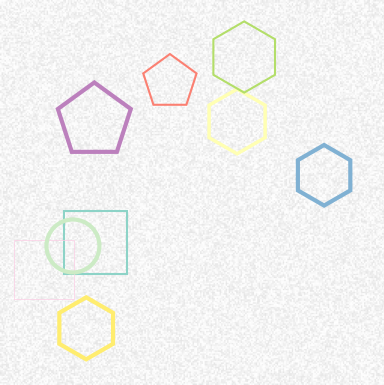[{"shape": "square", "thickness": 1.5, "radius": 0.41, "center": [0.249, 0.37]}, {"shape": "hexagon", "thickness": 2.5, "radius": 0.42, "center": [0.616, 0.685]}, {"shape": "pentagon", "thickness": 1.5, "radius": 0.36, "center": [0.441, 0.787]}, {"shape": "hexagon", "thickness": 3, "radius": 0.39, "center": [0.842, 0.545]}, {"shape": "hexagon", "thickness": 1.5, "radius": 0.46, "center": [0.634, 0.852]}, {"shape": "square", "thickness": 0.5, "radius": 0.39, "center": [0.114, 0.299]}, {"shape": "pentagon", "thickness": 3, "radius": 0.5, "center": [0.245, 0.686]}, {"shape": "circle", "thickness": 3, "radius": 0.34, "center": [0.189, 0.361]}, {"shape": "hexagon", "thickness": 3, "radius": 0.4, "center": [0.224, 0.147]}]